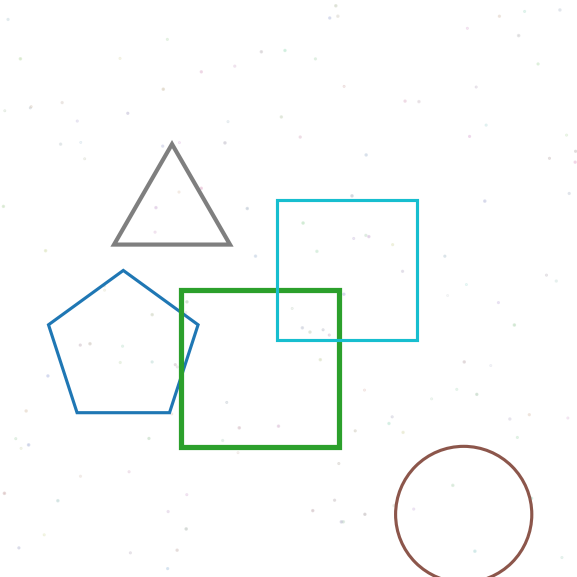[{"shape": "pentagon", "thickness": 1.5, "radius": 0.68, "center": [0.213, 0.395]}, {"shape": "square", "thickness": 2.5, "radius": 0.68, "center": [0.45, 0.361]}, {"shape": "circle", "thickness": 1.5, "radius": 0.59, "center": [0.803, 0.108]}, {"shape": "triangle", "thickness": 2, "radius": 0.58, "center": [0.298, 0.634]}, {"shape": "square", "thickness": 1.5, "radius": 0.61, "center": [0.601, 0.531]}]